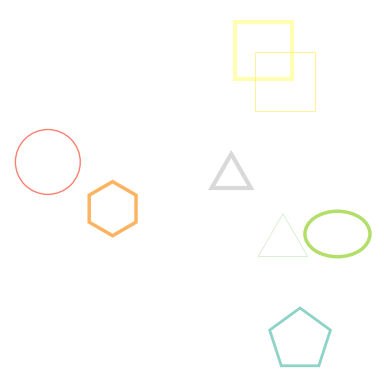[{"shape": "pentagon", "thickness": 2, "radius": 0.41, "center": [0.779, 0.117]}, {"shape": "square", "thickness": 3, "radius": 0.37, "center": [0.685, 0.87]}, {"shape": "circle", "thickness": 1, "radius": 0.42, "center": [0.124, 0.579]}, {"shape": "hexagon", "thickness": 2.5, "radius": 0.35, "center": [0.292, 0.458]}, {"shape": "oval", "thickness": 2.5, "radius": 0.42, "center": [0.876, 0.392]}, {"shape": "triangle", "thickness": 3, "radius": 0.29, "center": [0.601, 0.541]}, {"shape": "triangle", "thickness": 0.5, "radius": 0.37, "center": [0.735, 0.371]}, {"shape": "square", "thickness": 0.5, "radius": 0.39, "center": [0.741, 0.788]}]